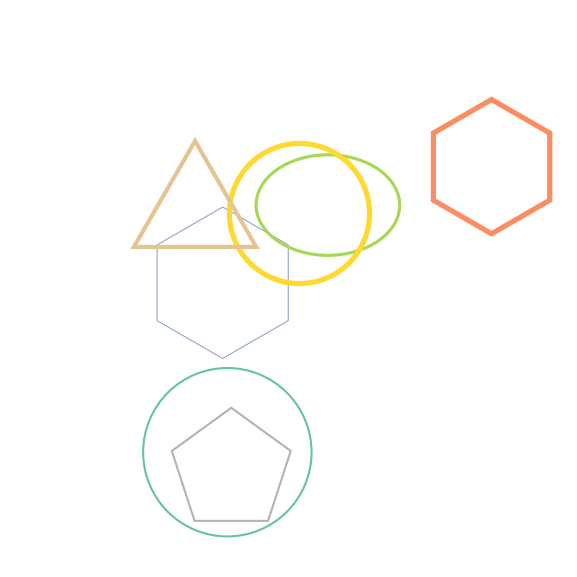[{"shape": "circle", "thickness": 1, "radius": 0.73, "center": [0.394, 0.216]}, {"shape": "hexagon", "thickness": 2.5, "radius": 0.58, "center": [0.851, 0.711]}, {"shape": "hexagon", "thickness": 0.5, "radius": 0.66, "center": [0.386, 0.51]}, {"shape": "oval", "thickness": 1.5, "radius": 0.62, "center": [0.568, 0.644]}, {"shape": "circle", "thickness": 2.5, "radius": 0.61, "center": [0.519, 0.629]}, {"shape": "triangle", "thickness": 2, "radius": 0.61, "center": [0.338, 0.633]}, {"shape": "pentagon", "thickness": 1, "radius": 0.54, "center": [0.401, 0.185]}]